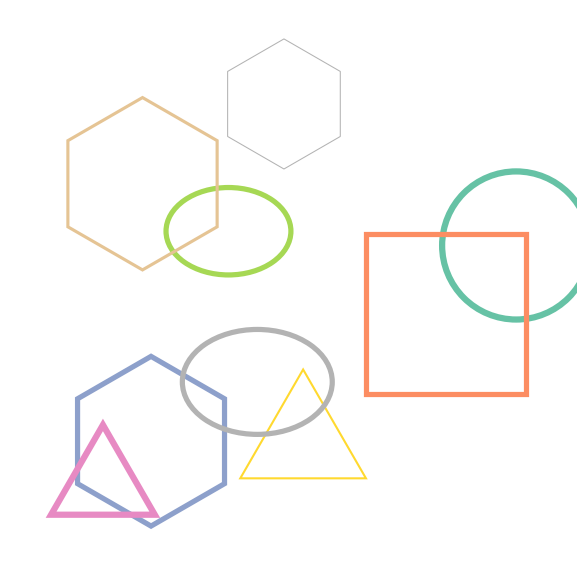[{"shape": "circle", "thickness": 3, "radius": 0.64, "center": [0.894, 0.574]}, {"shape": "square", "thickness": 2.5, "radius": 0.69, "center": [0.772, 0.456]}, {"shape": "hexagon", "thickness": 2.5, "radius": 0.73, "center": [0.262, 0.235]}, {"shape": "triangle", "thickness": 3, "radius": 0.52, "center": [0.178, 0.16]}, {"shape": "oval", "thickness": 2.5, "radius": 0.54, "center": [0.396, 0.599]}, {"shape": "triangle", "thickness": 1, "radius": 0.63, "center": [0.525, 0.234]}, {"shape": "hexagon", "thickness": 1.5, "radius": 0.75, "center": [0.247, 0.681]}, {"shape": "hexagon", "thickness": 0.5, "radius": 0.56, "center": [0.492, 0.819]}, {"shape": "oval", "thickness": 2.5, "radius": 0.65, "center": [0.446, 0.338]}]